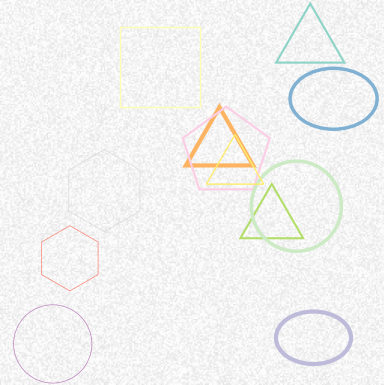[{"shape": "triangle", "thickness": 1.5, "radius": 0.51, "center": [0.806, 0.889]}, {"shape": "square", "thickness": 1, "radius": 0.52, "center": [0.415, 0.825]}, {"shape": "oval", "thickness": 3, "radius": 0.49, "center": [0.814, 0.123]}, {"shape": "hexagon", "thickness": 0.5, "radius": 0.42, "center": [0.181, 0.329]}, {"shape": "oval", "thickness": 2.5, "radius": 0.57, "center": [0.866, 0.743]}, {"shape": "triangle", "thickness": 3, "radius": 0.5, "center": [0.57, 0.621]}, {"shape": "triangle", "thickness": 1.5, "radius": 0.47, "center": [0.706, 0.428]}, {"shape": "pentagon", "thickness": 1.5, "radius": 0.59, "center": [0.588, 0.604]}, {"shape": "hexagon", "thickness": 0.5, "radius": 0.53, "center": [0.271, 0.505]}, {"shape": "circle", "thickness": 0.5, "radius": 0.51, "center": [0.137, 0.107]}, {"shape": "circle", "thickness": 2.5, "radius": 0.59, "center": [0.77, 0.464]}, {"shape": "triangle", "thickness": 1, "radius": 0.43, "center": [0.61, 0.565]}]